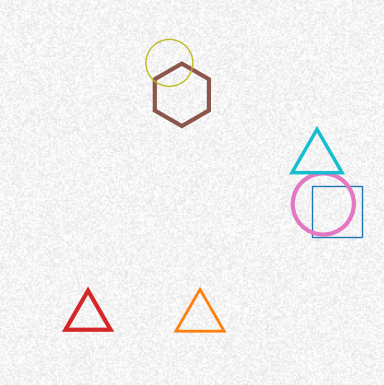[{"shape": "square", "thickness": 1, "radius": 0.33, "center": [0.876, 0.451]}, {"shape": "triangle", "thickness": 2, "radius": 0.36, "center": [0.52, 0.176]}, {"shape": "triangle", "thickness": 3, "radius": 0.34, "center": [0.229, 0.177]}, {"shape": "hexagon", "thickness": 3, "radius": 0.41, "center": [0.472, 0.754]}, {"shape": "circle", "thickness": 3, "radius": 0.4, "center": [0.84, 0.47]}, {"shape": "circle", "thickness": 1, "radius": 0.3, "center": [0.44, 0.837]}, {"shape": "triangle", "thickness": 2.5, "radius": 0.38, "center": [0.823, 0.589]}]